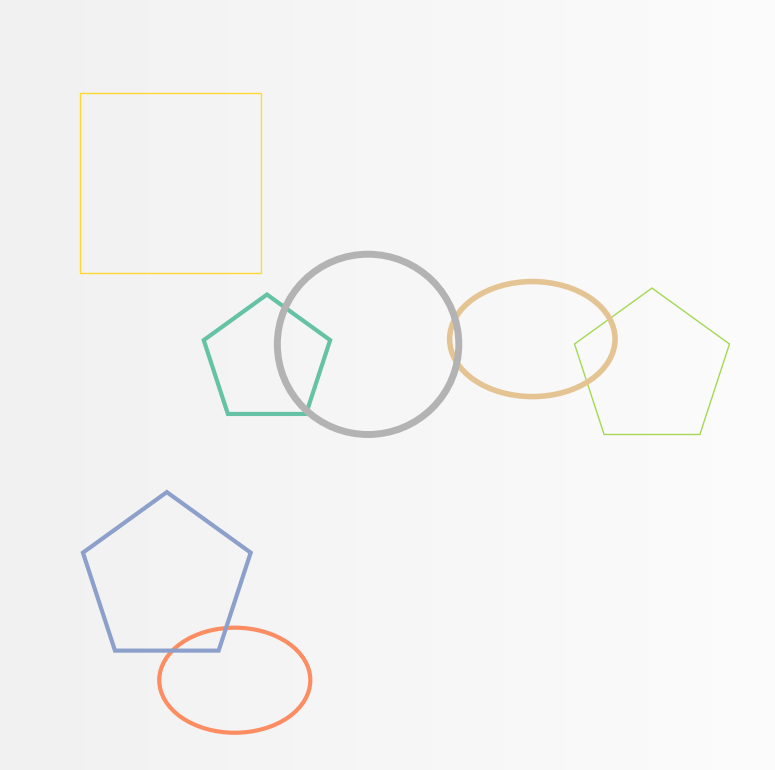[{"shape": "pentagon", "thickness": 1.5, "radius": 0.43, "center": [0.344, 0.532]}, {"shape": "oval", "thickness": 1.5, "radius": 0.49, "center": [0.303, 0.117]}, {"shape": "pentagon", "thickness": 1.5, "radius": 0.57, "center": [0.215, 0.247]}, {"shape": "pentagon", "thickness": 0.5, "radius": 0.53, "center": [0.841, 0.521]}, {"shape": "square", "thickness": 0.5, "radius": 0.58, "center": [0.221, 0.762]}, {"shape": "oval", "thickness": 2, "radius": 0.53, "center": [0.687, 0.56]}, {"shape": "circle", "thickness": 2.5, "radius": 0.59, "center": [0.475, 0.553]}]